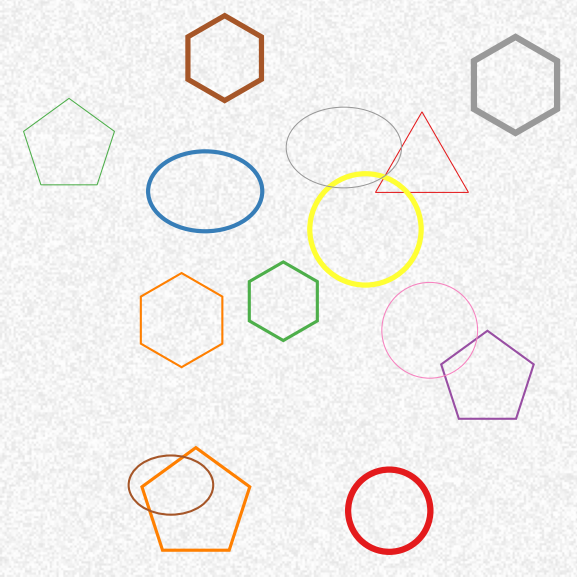[{"shape": "triangle", "thickness": 0.5, "radius": 0.46, "center": [0.731, 0.712]}, {"shape": "circle", "thickness": 3, "radius": 0.36, "center": [0.674, 0.115]}, {"shape": "oval", "thickness": 2, "radius": 0.49, "center": [0.355, 0.668]}, {"shape": "hexagon", "thickness": 1.5, "radius": 0.34, "center": [0.491, 0.478]}, {"shape": "pentagon", "thickness": 0.5, "radius": 0.41, "center": [0.119, 0.746]}, {"shape": "pentagon", "thickness": 1, "radius": 0.42, "center": [0.844, 0.342]}, {"shape": "hexagon", "thickness": 1, "radius": 0.41, "center": [0.314, 0.445]}, {"shape": "pentagon", "thickness": 1.5, "radius": 0.49, "center": [0.339, 0.126]}, {"shape": "circle", "thickness": 2.5, "radius": 0.48, "center": [0.633, 0.602]}, {"shape": "hexagon", "thickness": 2.5, "radius": 0.37, "center": [0.389, 0.899]}, {"shape": "oval", "thickness": 1, "radius": 0.37, "center": [0.296, 0.159]}, {"shape": "circle", "thickness": 0.5, "radius": 0.41, "center": [0.744, 0.427]}, {"shape": "hexagon", "thickness": 3, "radius": 0.42, "center": [0.893, 0.852]}, {"shape": "oval", "thickness": 0.5, "radius": 0.5, "center": [0.595, 0.744]}]